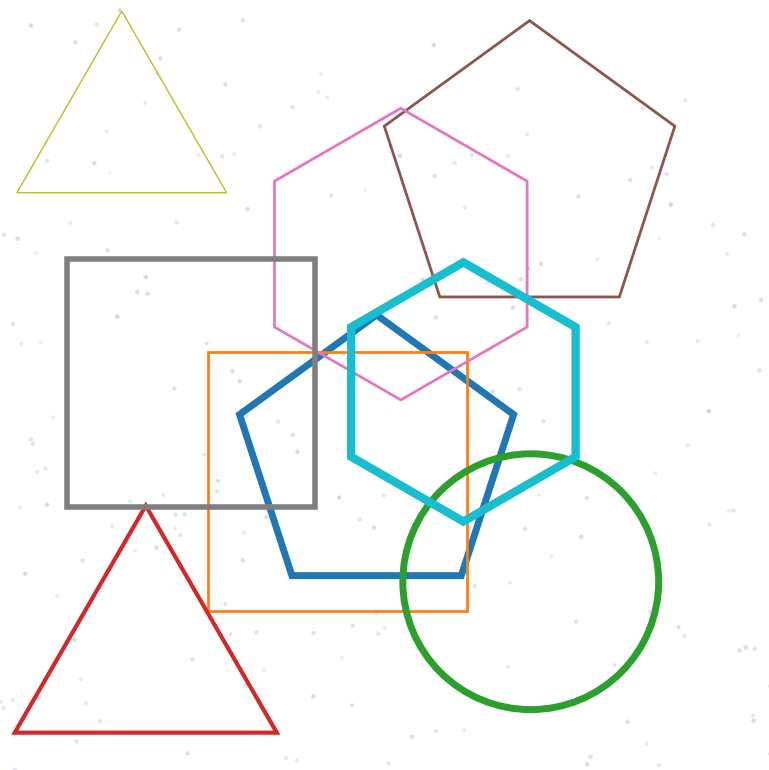[{"shape": "pentagon", "thickness": 2.5, "radius": 0.94, "center": [0.489, 0.404]}, {"shape": "square", "thickness": 1, "radius": 0.84, "center": [0.438, 0.374]}, {"shape": "circle", "thickness": 2.5, "radius": 0.83, "center": [0.689, 0.245]}, {"shape": "triangle", "thickness": 1.5, "radius": 0.98, "center": [0.189, 0.147]}, {"shape": "pentagon", "thickness": 1, "radius": 0.99, "center": [0.688, 0.775]}, {"shape": "hexagon", "thickness": 1, "radius": 0.95, "center": [0.521, 0.67]}, {"shape": "square", "thickness": 2, "radius": 0.8, "center": [0.248, 0.502]}, {"shape": "triangle", "thickness": 0.5, "radius": 0.79, "center": [0.158, 0.828]}, {"shape": "hexagon", "thickness": 3, "radius": 0.84, "center": [0.602, 0.491]}]